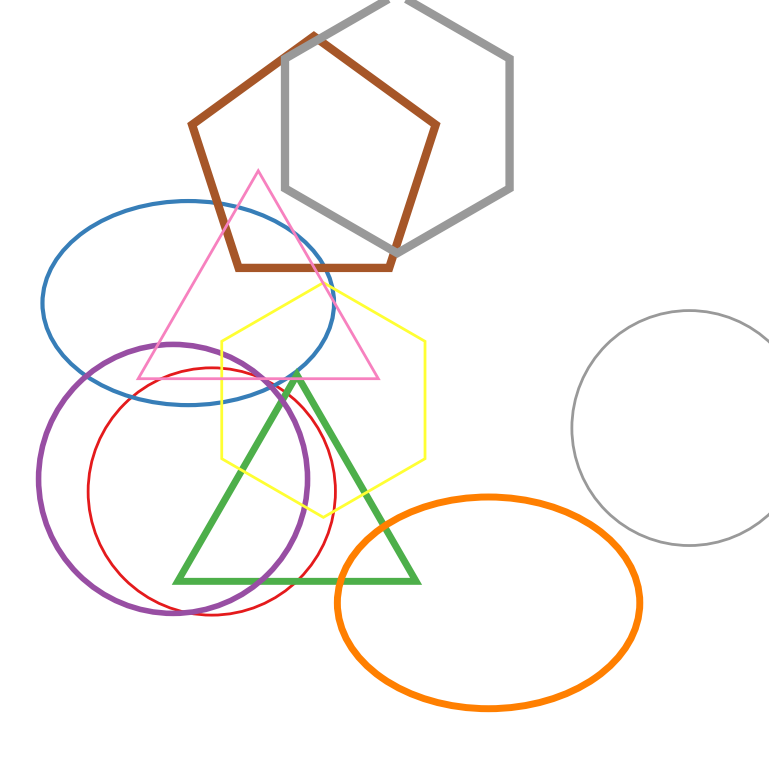[{"shape": "circle", "thickness": 1, "radius": 0.8, "center": [0.275, 0.362]}, {"shape": "oval", "thickness": 1.5, "radius": 0.95, "center": [0.244, 0.606]}, {"shape": "triangle", "thickness": 2.5, "radius": 0.89, "center": [0.386, 0.334]}, {"shape": "circle", "thickness": 2, "radius": 0.87, "center": [0.225, 0.378]}, {"shape": "oval", "thickness": 2.5, "radius": 0.98, "center": [0.635, 0.217]}, {"shape": "hexagon", "thickness": 1, "radius": 0.76, "center": [0.42, 0.481]}, {"shape": "pentagon", "thickness": 3, "radius": 0.83, "center": [0.408, 0.787]}, {"shape": "triangle", "thickness": 1, "radius": 0.9, "center": [0.335, 0.598]}, {"shape": "circle", "thickness": 1, "radius": 0.76, "center": [0.895, 0.444]}, {"shape": "hexagon", "thickness": 3, "radius": 0.84, "center": [0.516, 0.84]}]